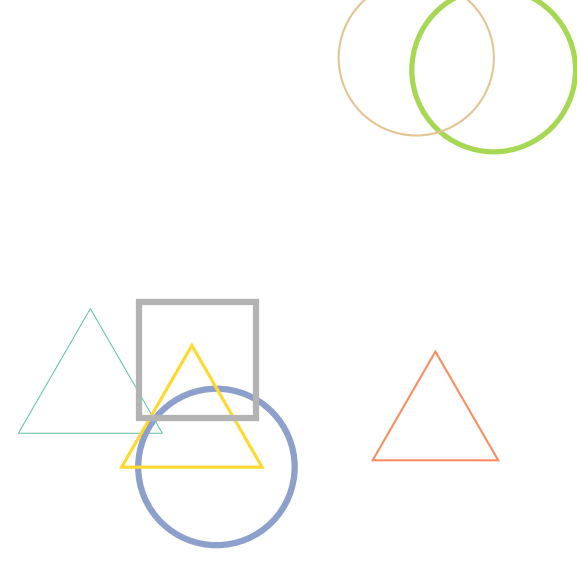[{"shape": "triangle", "thickness": 0.5, "radius": 0.72, "center": [0.156, 0.321]}, {"shape": "triangle", "thickness": 1, "radius": 0.63, "center": [0.754, 0.265]}, {"shape": "circle", "thickness": 3, "radius": 0.68, "center": [0.375, 0.191]}, {"shape": "circle", "thickness": 2.5, "radius": 0.71, "center": [0.855, 0.878]}, {"shape": "triangle", "thickness": 1.5, "radius": 0.7, "center": [0.332, 0.26]}, {"shape": "circle", "thickness": 1, "radius": 0.67, "center": [0.721, 0.899]}, {"shape": "square", "thickness": 3, "radius": 0.51, "center": [0.343, 0.376]}]